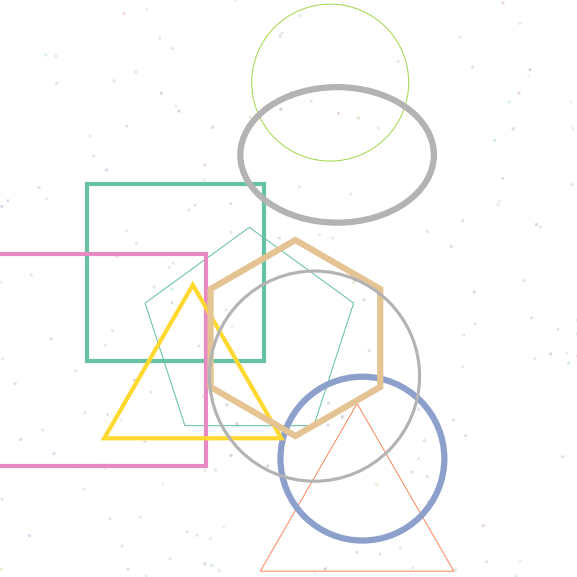[{"shape": "square", "thickness": 2, "radius": 0.76, "center": [0.304, 0.527]}, {"shape": "pentagon", "thickness": 0.5, "radius": 0.95, "center": [0.432, 0.416]}, {"shape": "triangle", "thickness": 0.5, "radius": 0.97, "center": [0.618, 0.107]}, {"shape": "circle", "thickness": 3, "radius": 0.71, "center": [0.628, 0.205]}, {"shape": "square", "thickness": 2, "radius": 0.92, "center": [0.174, 0.376]}, {"shape": "circle", "thickness": 0.5, "radius": 0.68, "center": [0.572, 0.856]}, {"shape": "triangle", "thickness": 2, "radius": 0.89, "center": [0.334, 0.329]}, {"shape": "hexagon", "thickness": 3, "radius": 0.85, "center": [0.511, 0.414]}, {"shape": "circle", "thickness": 1.5, "radius": 0.91, "center": [0.545, 0.348]}, {"shape": "oval", "thickness": 3, "radius": 0.84, "center": [0.584, 0.731]}]